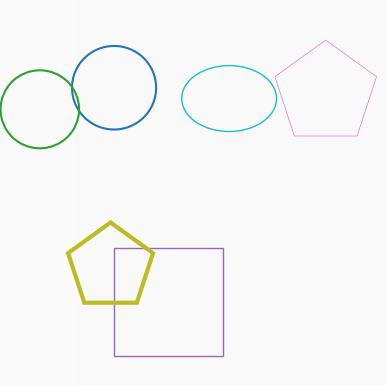[{"shape": "circle", "thickness": 1.5, "radius": 0.54, "center": [0.294, 0.772]}, {"shape": "circle", "thickness": 1.5, "radius": 0.51, "center": [0.103, 0.716]}, {"shape": "square", "thickness": 1, "radius": 0.7, "center": [0.434, 0.216]}, {"shape": "pentagon", "thickness": 0.5, "radius": 0.69, "center": [0.841, 0.758]}, {"shape": "pentagon", "thickness": 3, "radius": 0.58, "center": [0.285, 0.307]}, {"shape": "oval", "thickness": 1, "radius": 0.61, "center": [0.591, 0.744]}]